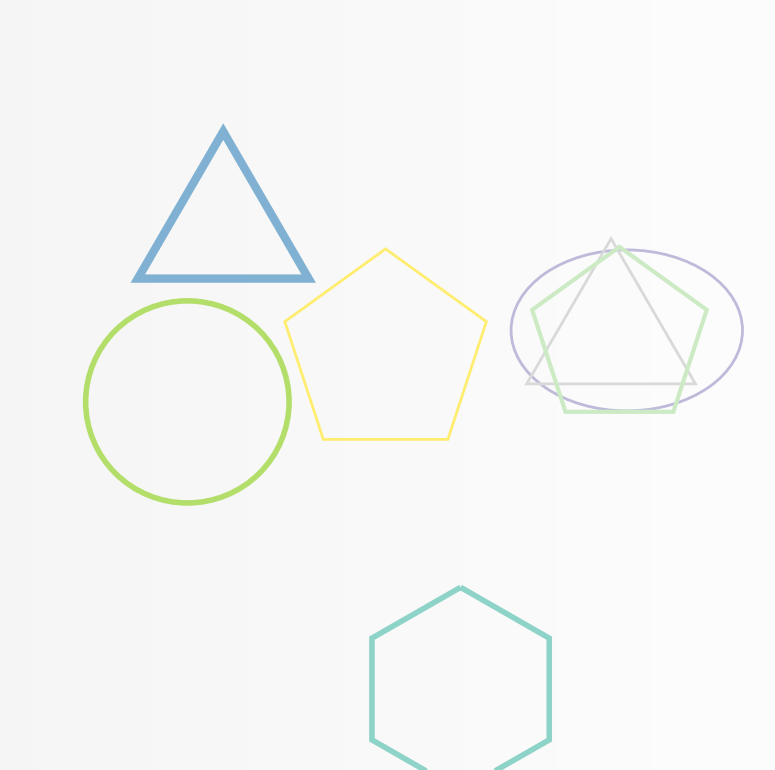[{"shape": "hexagon", "thickness": 2, "radius": 0.66, "center": [0.594, 0.105]}, {"shape": "oval", "thickness": 1, "radius": 0.75, "center": [0.809, 0.571]}, {"shape": "triangle", "thickness": 3, "radius": 0.64, "center": [0.288, 0.702]}, {"shape": "circle", "thickness": 2, "radius": 0.66, "center": [0.242, 0.478]}, {"shape": "triangle", "thickness": 1, "radius": 0.63, "center": [0.788, 0.564]}, {"shape": "pentagon", "thickness": 1.5, "radius": 0.59, "center": [0.799, 0.561]}, {"shape": "pentagon", "thickness": 1, "radius": 0.68, "center": [0.498, 0.54]}]